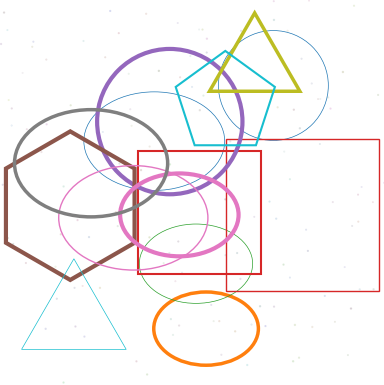[{"shape": "circle", "thickness": 0.5, "radius": 0.71, "center": [0.71, 0.778]}, {"shape": "oval", "thickness": 0.5, "radius": 0.91, "center": [0.401, 0.633]}, {"shape": "oval", "thickness": 2.5, "radius": 0.68, "center": [0.535, 0.146]}, {"shape": "oval", "thickness": 0.5, "radius": 0.74, "center": [0.509, 0.315]}, {"shape": "square", "thickness": 1.5, "radius": 0.8, "center": [0.519, 0.448]}, {"shape": "square", "thickness": 1, "radius": 0.99, "center": [0.786, 0.441]}, {"shape": "circle", "thickness": 3, "radius": 0.94, "center": [0.441, 0.684]}, {"shape": "hexagon", "thickness": 3, "radius": 0.96, "center": [0.182, 0.466]}, {"shape": "oval", "thickness": 3, "radius": 0.77, "center": [0.466, 0.442]}, {"shape": "oval", "thickness": 1, "radius": 0.97, "center": [0.346, 0.434]}, {"shape": "oval", "thickness": 2.5, "radius": 0.99, "center": [0.237, 0.576]}, {"shape": "triangle", "thickness": 2.5, "radius": 0.68, "center": [0.661, 0.831]}, {"shape": "triangle", "thickness": 0.5, "radius": 0.78, "center": [0.192, 0.171]}, {"shape": "pentagon", "thickness": 1.5, "radius": 0.68, "center": [0.585, 0.732]}]